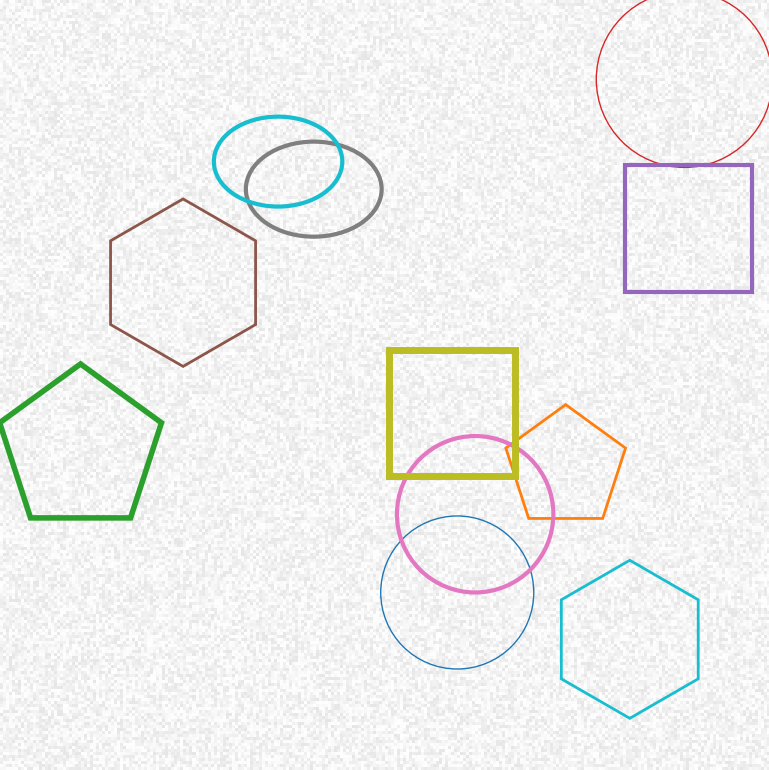[{"shape": "circle", "thickness": 0.5, "radius": 0.5, "center": [0.594, 0.231]}, {"shape": "pentagon", "thickness": 1, "radius": 0.41, "center": [0.735, 0.393]}, {"shape": "pentagon", "thickness": 2, "radius": 0.55, "center": [0.105, 0.417]}, {"shape": "circle", "thickness": 0.5, "radius": 0.57, "center": [0.889, 0.897]}, {"shape": "square", "thickness": 1.5, "radius": 0.41, "center": [0.895, 0.704]}, {"shape": "hexagon", "thickness": 1, "radius": 0.54, "center": [0.238, 0.633]}, {"shape": "circle", "thickness": 1.5, "radius": 0.51, "center": [0.617, 0.332]}, {"shape": "oval", "thickness": 1.5, "radius": 0.44, "center": [0.407, 0.754]}, {"shape": "square", "thickness": 2.5, "radius": 0.41, "center": [0.587, 0.464]}, {"shape": "oval", "thickness": 1.5, "radius": 0.42, "center": [0.361, 0.79]}, {"shape": "hexagon", "thickness": 1, "radius": 0.51, "center": [0.818, 0.17]}]